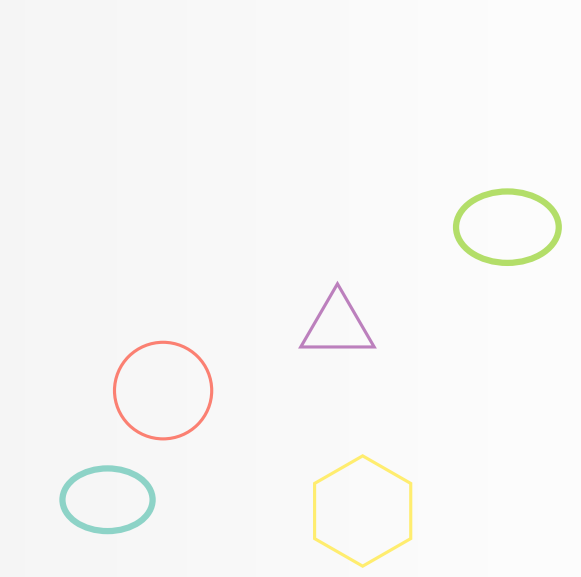[{"shape": "oval", "thickness": 3, "radius": 0.39, "center": [0.185, 0.134]}, {"shape": "circle", "thickness": 1.5, "radius": 0.42, "center": [0.281, 0.323]}, {"shape": "oval", "thickness": 3, "radius": 0.44, "center": [0.873, 0.606]}, {"shape": "triangle", "thickness": 1.5, "radius": 0.36, "center": [0.581, 0.435]}, {"shape": "hexagon", "thickness": 1.5, "radius": 0.48, "center": [0.624, 0.114]}]